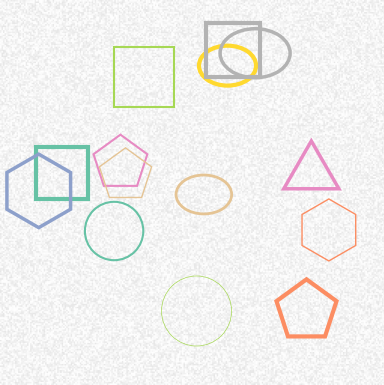[{"shape": "circle", "thickness": 1.5, "radius": 0.38, "center": [0.296, 0.4]}, {"shape": "square", "thickness": 3, "radius": 0.34, "center": [0.161, 0.552]}, {"shape": "hexagon", "thickness": 1, "radius": 0.4, "center": [0.854, 0.403]}, {"shape": "pentagon", "thickness": 3, "radius": 0.41, "center": [0.796, 0.192]}, {"shape": "hexagon", "thickness": 2.5, "radius": 0.48, "center": [0.101, 0.504]}, {"shape": "triangle", "thickness": 2.5, "radius": 0.41, "center": [0.809, 0.551]}, {"shape": "pentagon", "thickness": 1.5, "radius": 0.37, "center": [0.313, 0.577]}, {"shape": "circle", "thickness": 0.5, "radius": 0.45, "center": [0.511, 0.192]}, {"shape": "square", "thickness": 1.5, "radius": 0.39, "center": [0.374, 0.8]}, {"shape": "oval", "thickness": 3, "radius": 0.37, "center": [0.591, 0.83]}, {"shape": "pentagon", "thickness": 1, "radius": 0.36, "center": [0.326, 0.545]}, {"shape": "oval", "thickness": 2, "radius": 0.36, "center": [0.529, 0.495]}, {"shape": "square", "thickness": 3, "radius": 0.35, "center": [0.606, 0.87]}, {"shape": "oval", "thickness": 2.5, "radius": 0.45, "center": [0.663, 0.862]}]